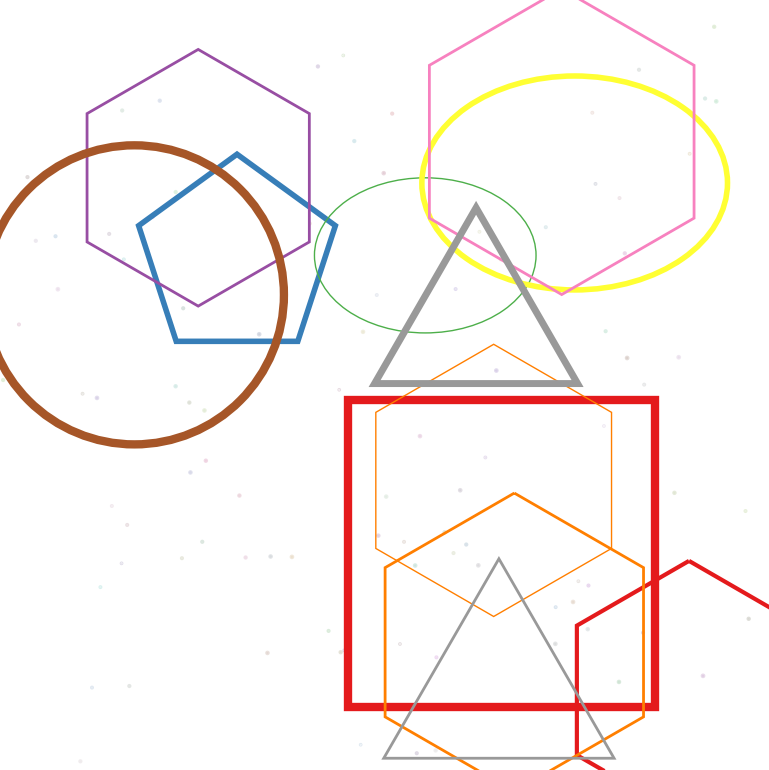[{"shape": "hexagon", "thickness": 1.5, "radius": 0.84, "center": [0.895, 0.103]}, {"shape": "square", "thickness": 3, "radius": 1.0, "center": [0.651, 0.281]}, {"shape": "pentagon", "thickness": 2, "radius": 0.67, "center": [0.308, 0.665]}, {"shape": "oval", "thickness": 0.5, "radius": 0.72, "center": [0.552, 0.668]}, {"shape": "hexagon", "thickness": 1, "radius": 0.83, "center": [0.257, 0.769]}, {"shape": "hexagon", "thickness": 0.5, "radius": 0.88, "center": [0.641, 0.376]}, {"shape": "hexagon", "thickness": 1, "radius": 0.97, "center": [0.668, 0.166]}, {"shape": "oval", "thickness": 2, "radius": 0.99, "center": [0.746, 0.762]}, {"shape": "circle", "thickness": 3, "radius": 0.97, "center": [0.175, 0.617]}, {"shape": "hexagon", "thickness": 1, "radius": 0.99, "center": [0.73, 0.816]}, {"shape": "triangle", "thickness": 2.5, "radius": 0.76, "center": [0.618, 0.578]}, {"shape": "triangle", "thickness": 1, "radius": 0.86, "center": [0.648, 0.102]}]